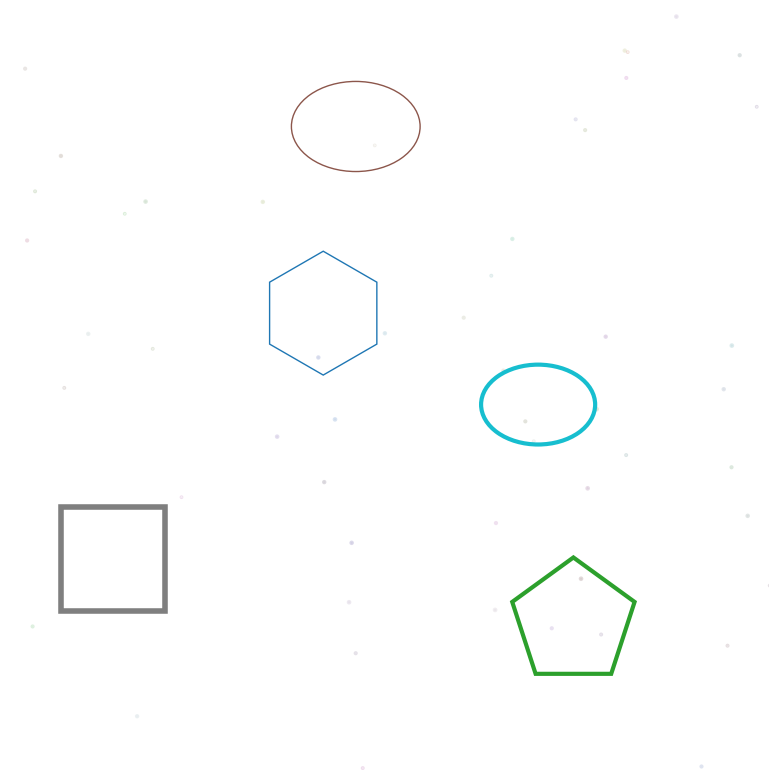[{"shape": "hexagon", "thickness": 0.5, "radius": 0.4, "center": [0.42, 0.593]}, {"shape": "pentagon", "thickness": 1.5, "radius": 0.42, "center": [0.745, 0.192]}, {"shape": "oval", "thickness": 0.5, "radius": 0.42, "center": [0.462, 0.836]}, {"shape": "square", "thickness": 2, "radius": 0.34, "center": [0.147, 0.274]}, {"shape": "oval", "thickness": 1.5, "radius": 0.37, "center": [0.699, 0.475]}]